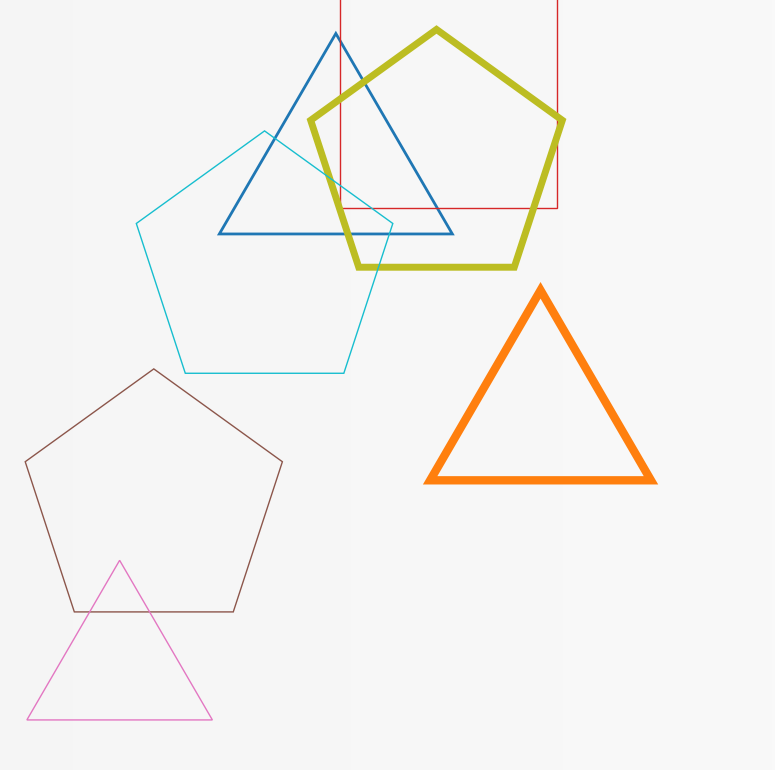[{"shape": "triangle", "thickness": 1, "radius": 0.87, "center": [0.433, 0.783]}, {"shape": "triangle", "thickness": 3, "radius": 0.82, "center": [0.697, 0.458]}, {"shape": "square", "thickness": 0.5, "radius": 0.7, "center": [0.579, 0.87]}, {"shape": "pentagon", "thickness": 0.5, "radius": 0.87, "center": [0.198, 0.346]}, {"shape": "triangle", "thickness": 0.5, "radius": 0.69, "center": [0.154, 0.134]}, {"shape": "pentagon", "thickness": 2.5, "radius": 0.85, "center": [0.563, 0.791]}, {"shape": "pentagon", "thickness": 0.5, "radius": 0.87, "center": [0.341, 0.656]}]